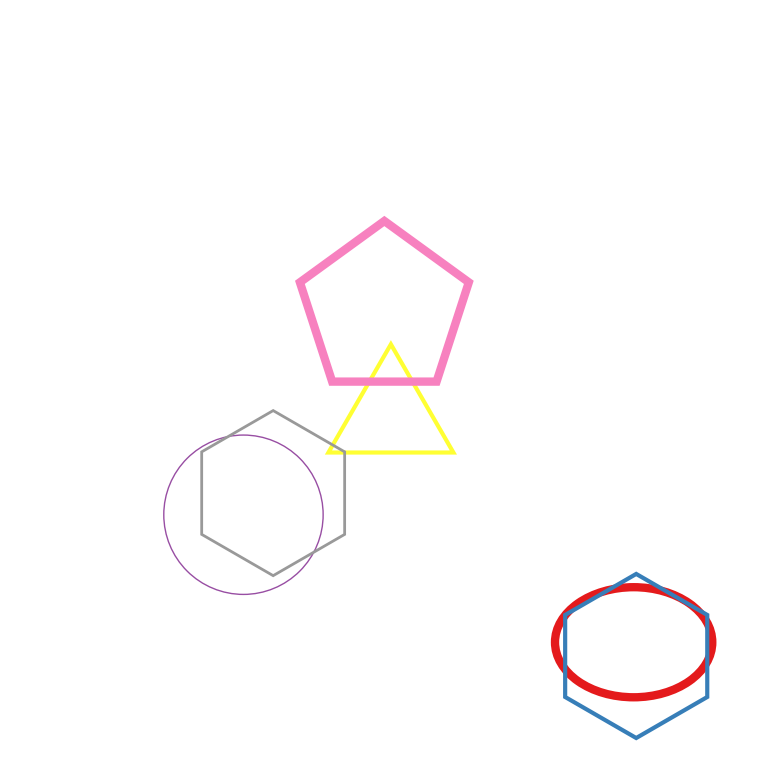[{"shape": "oval", "thickness": 3, "radius": 0.51, "center": [0.823, 0.166]}, {"shape": "hexagon", "thickness": 1.5, "radius": 0.53, "center": [0.826, 0.148]}, {"shape": "circle", "thickness": 0.5, "radius": 0.52, "center": [0.316, 0.332]}, {"shape": "triangle", "thickness": 1.5, "radius": 0.47, "center": [0.508, 0.459]}, {"shape": "pentagon", "thickness": 3, "radius": 0.58, "center": [0.499, 0.598]}, {"shape": "hexagon", "thickness": 1, "radius": 0.54, "center": [0.355, 0.36]}]